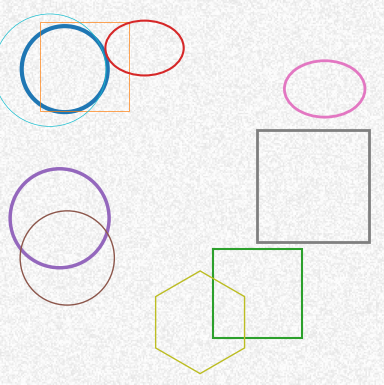[{"shape": "circle", "thickness": 3, "radius": 0.56, "center": [0.168, 0.82]}, {"shape": "square", "thickness": 0.5, "radius": 0.58, "center": [0.22, 0.826]}, {"shape": "square", "thickness": 1.5, "radius": 0.58, "center": [0.67, 0.238]}, {"shape": "oval", "thickness": 1.5, "radius": 0.51, "center": [0.375, 0.875]}, {"shape": "circle", "thickness": 2.5, "radius": 0.64, "center": [0.155, 0.433]}, {"shape": "circle", "thickness": 1, "radius": 0.61, "center": [0.175, 0.33]}, {"shape": "oval", "thickness": 2, "radius": 0.52, "center": [0.843, 0.769]}, {"shape": "square", "thickness": 2, "radius": 0.72, "center": [0.813, 0.517]}, {"shape": "hexagon", "thickness": 1, "radius": 0.67, "center": [0.52, 0.163]}, {"shape": "circle", "thickness": 0.5, "radius": 0.73, "center": [0.129, 0.818]}]